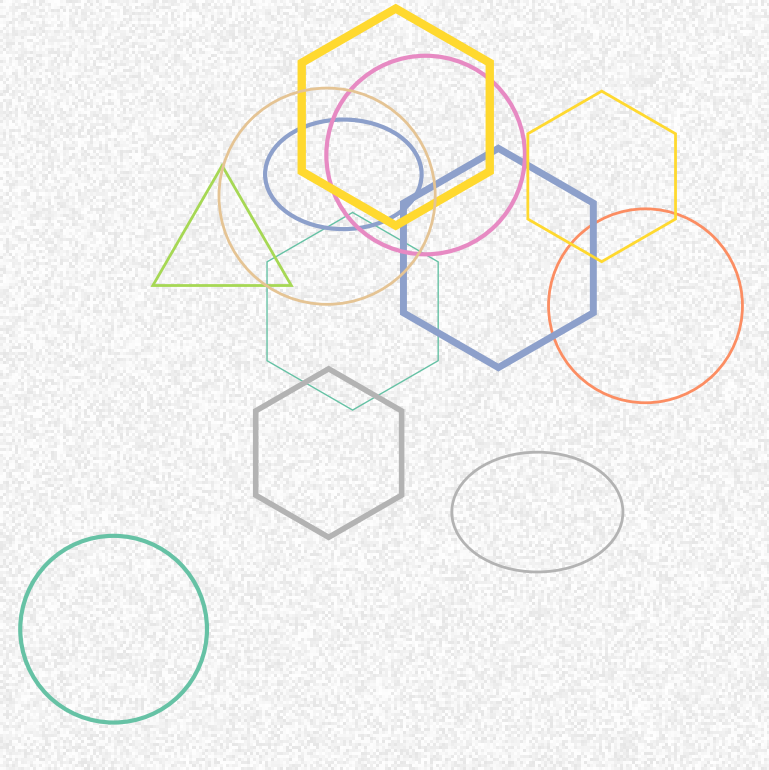[{"shape": "circle", "thickness": 1.5, "radius": 0.61, "center": [0.148, 0.183]}, {"shape": "hexagon", "thickness": 0.5, "radius": 0.64, "center": [0.458, 0.596]}, {"shape": "circle", "thickness": 1, "radius": 0.63, "center": [0.838, 0.603]}, {"shape": "oval", "thickness": 1.5, "radius": 0.51, "center": [0.446, 0.774]}, {"shape": "hexagon", "thickness": 2.5, "radius": 0.71, "center": [0.647, 0.665]}, {"shape": "circle", "thickness": 1.5, "radius": 0.64, "center": [0.553, 0.799]}, {"shape": "triangle", "thickness": 1, "radius": 0.52, "center": [0.288, 0.681]}, {"shape": "hexagon", "thickness": 3, "radius": 0.7, "center": [0.514, 0.848]}, {"shape": "hexagon", "thickness": 1, "radius": 0.55, "center": [0.781, 0.771]}, {"shape": "circle", "thickness": 1, "radius": 0.7, "center": [0.425, 0.745]}, {"shape": "oval", "thickness": 1, "radius": 0.56, "center": [0.698, 0.335]}, {"shape": "hexagon", "thickness": 2, "radius": 0.55, "center": [0.427, 0.412]}]